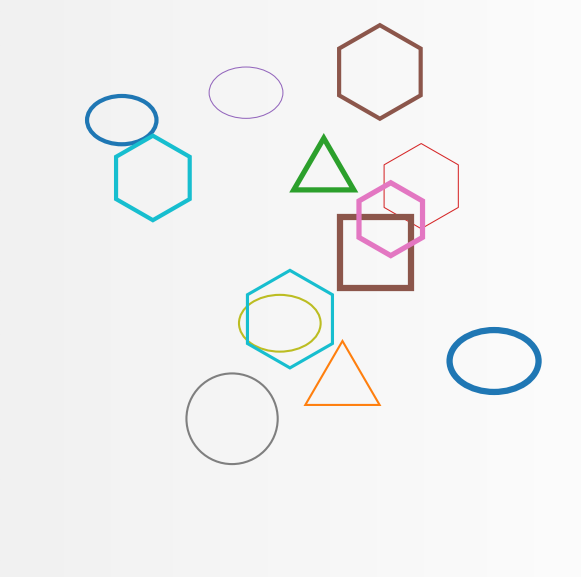[{"shape": "oval", "thickness": 3, "radius": 0.38, "center": [0.85, 0.374]}, {"shape": "oval", "thickness": 2, "radius": 0.3, "center": [0.209, 0.791]}, {"shape": "triangle", "thickness": 1, "radius": 0.37, "center": [0.589, 0.335]}, {"shape": "triangle", "thickness": 2.5, "radius": 0.3, "center": [0.557, 0.7]}, {"shape": "hexagon", "thickness": 0.5, "radius": 0.37, "center": [0.725, 0.677]}, {"shape": "oval", "thickness": 0.5, "radius": 0.32, "center": [0.423, 0.839]}, {"shape": "hexagon", "thickness": 2, "radius": 0.41, "center": [0.654, 0.875]}, {"shape": "square", "thickness": 3, "radius": 0.31, "center": [0.646, 0.562]}, {"shape": "hexagon", "thickness": 2.5, "radius": 0.32, "center": [0.672, 0.62]}, {"shape": "circle", "thickness": 1, "radius": 0.39, "center": [0.399, 0.274]}, {"shape": "oval", "thickness": 1, "radius": 0.35, "center": [0.481, 0.439]}, {"shape": "hexagon", "thickness": 1.5, "radius": 0.42, "center": [0.499, 0.447]}, {"shape": "hexagon", "thickness": 2, "radius": 0.37, "center": [0.263, 0.691]}]